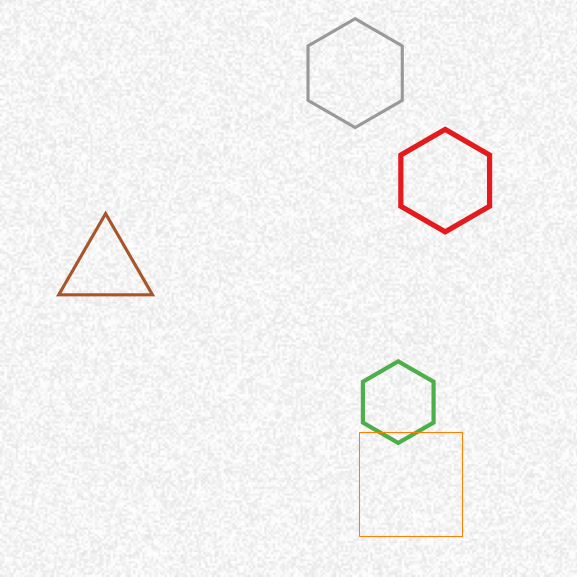[{"shape": "hexagon", "thickness": 2.5, "radius": 0.44, "center": [0.771, 0.686]}, {"shape": "hexagon", "thickness": 2, "radius": 0.35, "center": [0.69, 0.303]}, {"shape": "square", "thickness": 0.5, "radius": 0.45, "center": [0.711, 0.162]}, {"shape": "triangle", "thickness": 1.5, "radius": 0.47, "center": [0.183, 0.535]}, {"shape": "hexagon", "thickness": 1.5, "radius": 0.47, "center": [0.615, 0.872]}]